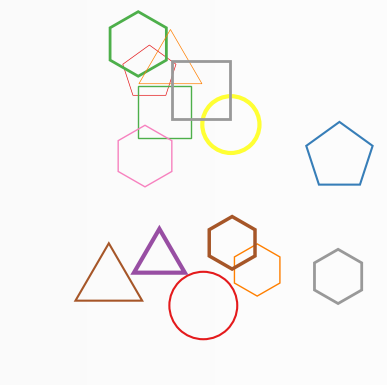[{"shape": "circle", "thickness": 1.5, "radius": 0.44, "center": [0.525, 0.206]}, {"shape": "pentagon", "thickness": 0.5, "radius": 0.36, "center": [0.386, 0.811]}, {"shape": "pentagon", "thickness": 1.5, "radius": 0.45, "center": [0.876, 0.593]}, {"shape": "hexagon", "thickness": 2, "radius": 0.42, "center": [0.357, 0.886]}, {"shape": "square", "thickness": 1, "radius": 0.34, "center": [0.425, 0.709]}, {"shape": "triangle", "thickness": 3, "radius": 0.38, "center": [0.411, 0.33]}, {"shape": "triangle", "thickness": 0.5, "radius": 0.47, "center": [0.44, 0.83]}, {"shape": "hexagon", "thickness": 1, "radius": 0.34, "center": [0.664, 0.299]}, {"shape": "circle", "thickness": 3, "radius": 0.37, "center": [0.596, 0.676]}, {"shape": "hexagon", "thickness": 2.5, "radius": 0.34, "center": [0.599, 0.369]}, {"shape": "triangle", "thickness": 1.5, "radius": 0.5, "center": [0.281, 0.269]}, {"shape": "hexagon", "thickness": 1, "radius": 0.4, "center": [0.374, 0.595]}, {"shape": "square", "thickness": 2, "radius": 0.38, "center": [0.519, 0.766]}, {"shape": "hexagon", "thickness": 2, "radius": 0.35, "center": [0.873, 0.282]}]